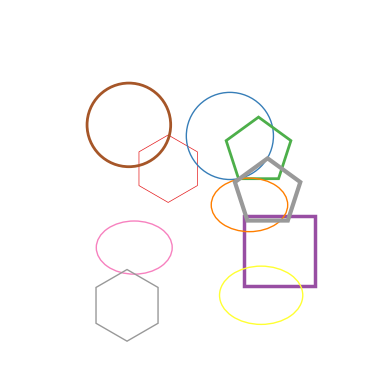[{"shape": "hexagon", "thickness": 0.5, "radius": 0.44, "center": [0.437, 0.562]}, {"shape": "circle", "thickness": 1, "radius": 0.57, "center": [0.597, 0.647]}, {"shape": "pentagon", "thickness": 2, "radius": 0.44, "center": [0.672, 0.607]}, {"shape": "square", "thickness": 2.5, "radius": 0.46, "center": [0.725, 0.348]}, {"shape": "oval", "thickness": 1, "radius": 0.5, "center": [0.648, 0.468]}, {"shape": "oval", "thickness": 1, "radius": 0.54, "center": [0.678, 0.233]}, {"shape": "circle", "thickness": 2, "radius": 0.54, "center": [0.335, 0.676]}, {"shape": "oval", "thickness": 1, "radius": 0.49, "center": [0.349, 0.357]}, {"shape": "pentagon", "thickness": 3, "radius": 0.45, "center": [0.695, 0.499]}, {"shape": "hexagon", "thickness": 1, "radius": 0.47, "center": [0.33, 0.207]}]